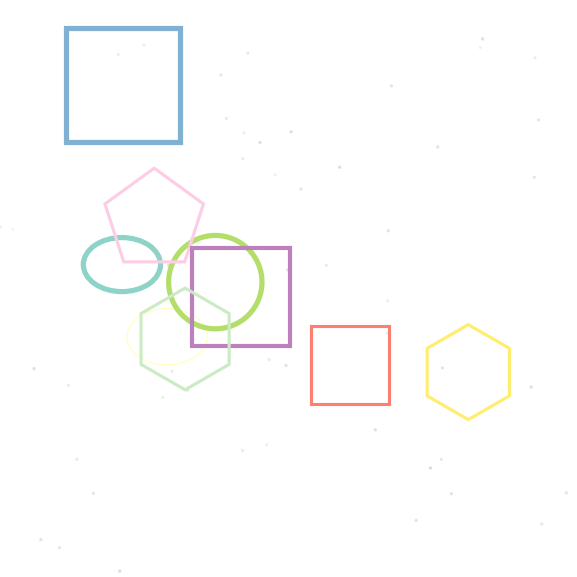[{"shape": "oval", "thickness": 2.5, "radius": 0.33, "center": [0.211, 0.541]}, {"shape": "oval", "thickness": 0.5, "radius": 0.35, "center": [0.289, 0.416]}, {"shape": "square", "thickness": 1.5, "radius": 0.34, "center": [0.606, 0.367]}, {"shape": "square", "thickness": 2.5, "radius": 0.5, "center": [0.213, 0.852]}, {"shape": "circle", "thickness": 2.5, "radius": 0.4, "center": [0.373, 0.511]}, {"shape": "pentagon", "thickness": 1.5, "radius": 0.45, "center": [0.267, 0.618]}, {"shape": "square", "thickness": 2, "radius": 0.43, "center": [0.417, 0.484]}, {"shape": "hexagon", "thickness": 1.5, "radius": 0.44, "center": [0.321, 0.412]}, {"shape": "hexagon", "thickness": 1.5, "radius": 0.41, "center": [0.811, 0.355]}]